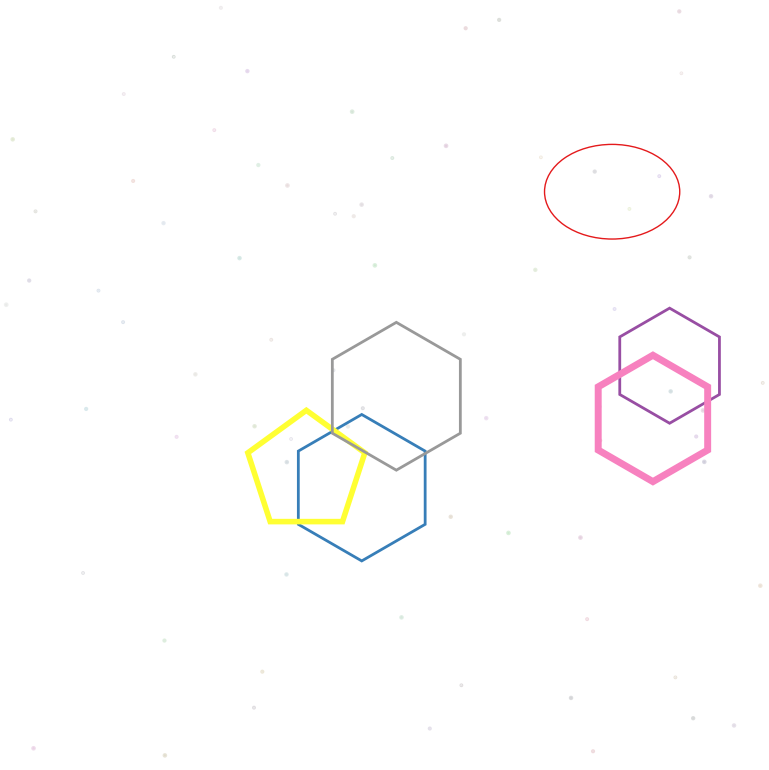[{"shape": "oval", "thickness": 0.5, "radius": 0.44, "center": [0.795, 0.751]}, {"shape": "hexagon", "thickness": 1, "radius": 0.48, "center": [0.47, 0.367]}, {"shape": "hexagon", "thickness": 1, "radius": 0.37, "center": [0.87, 0.525]}, {"shape": "pentagon", "thickness": 2, "radius": 0.4, "center": [0.398, 0.387]}, {"shape": "hexagon", "thickness": 2.5, "radius": 0.41, "center": [0.848, 0.457]}, {"shape": "hexagon", "thickness": 1, "radius": 0.48, "center": [0.515, 0.485]}]